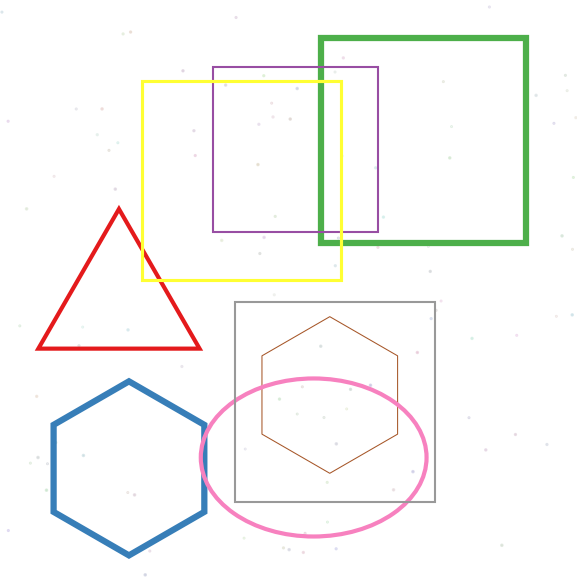[{"shape": "triangle", "thickness": 2, "radius": 0.81, "center": [0.206, 0.476]}, {"shape": "hexagon", "thickness": 3, "radius": 0.75, "center": [0.223, 0.188]}, {"shape": "square", "thickness": 3, "radius": 0.89, "center": [0.733, 0.756]}, {"shape": "square", "thickness": 1, "radius": 0.71, "center": [0.512, 0.74]}, {"shape": "square", "thickness": 1.5, "radius": 0.86, "center": [0.418, 0.687]}, {"shape": "hexagon", "thickness": 0.5, "radius": 0.68, "center": [0.571, 0.315]}, {"shape": "oval", "thickness": 2, "radius": 0.98, "center": [0.543, 0.207]}, {"shape": "square", "thickness": 1, "radius": 0.87, "center": [0.58, 0.303]}]